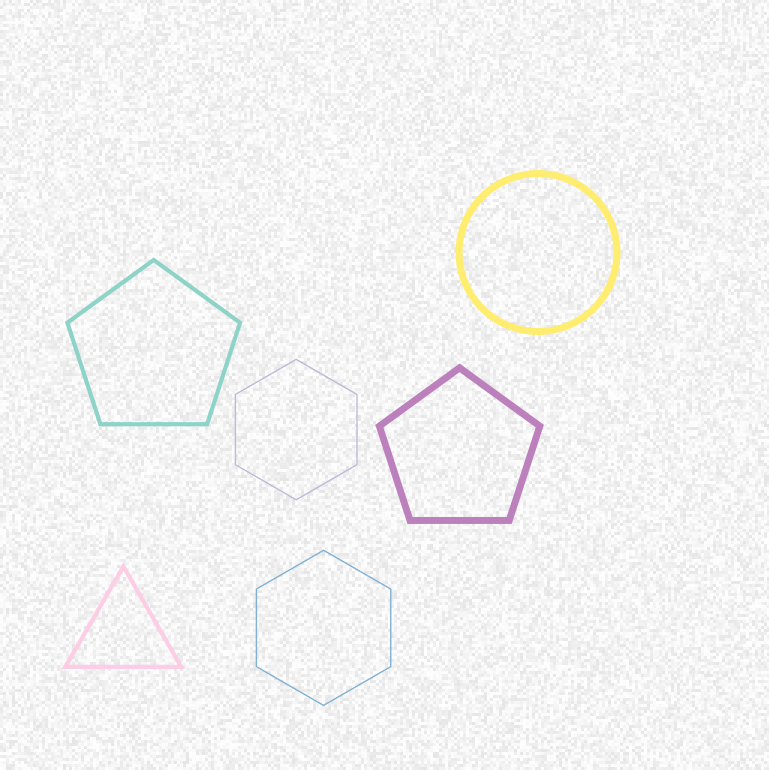[{"shape": "pentagon", "thickness": 1.5, "radius": 0.59, "center": [0.2, 0.544]}, {"shape": "hexagon", "thickness": 0.5, "radius": 0.46, "center": [0.385, 0.442]}, {"shape": "hexagon", "thickness": 0.5, "radius": 0.5, "center": [0.42, 0.185]}, {"shape": "triangle", "thickness": 1.5, "radius": 0.43, "center": [0.16, 0.177]}, {"shape": "pentagon", "thickness": 2.5, "radius": 0.55, "center": [0.597, 0.413]}, {"shape": "circle", "thickness": 2.5, "radius": 0.51, "center": [0.699, 0.672]}]